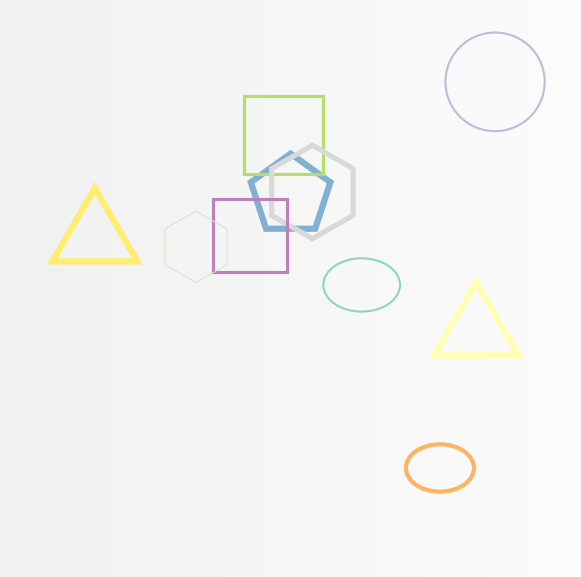[{"shape": "oval", "thickness": 1, "radius": 0.33, "center": [0.622, 0.506]}, {"shape": "triangle", "thickness": 3, "radius": 0.42, "center": [0.819, 0.426]}, {"shape": "circle", "thickness": 1, "radius": 0.43, "center": [0.852, 0.857]}, {"shape": "pentagon", "thickness": 3, "radius": 0.36, "center": [0.5, 0.661]}, {"shape": "oval", "thickness": 2, "radius": 0.29, "center": [0.757, 0.189]}, {"shape": "square", "thickness": 1.5, "radius": 0.34, "center": [0.488, 0.766]}, {"shape": "hexagon", "thickness": 2.5, "radius": 0.4, "center": [0.537, 0.667]}, {"shape": "square", "thickness": 1.5, "radius": 0.32, "center": [0.43, 0.591]}, {"shape": "hexagon", "thickness": 0.5, "radius": 0.31, "center": [0.337, 0.572]}, {"shape": "triangle", "thickness": 3, "radius": 0.42, "center": [0.163, 0.589]}]